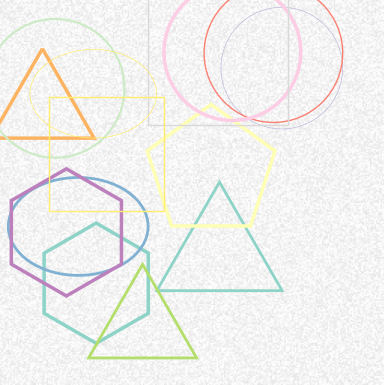[{"shape": "triangle", "thickness": 2, "radius": 0.94, "center": [0.57, 0.339]}, {"shape": "hexagon", "thickness": 2.5, "radius": 0.78, "center": [0.25, 0.264]}, {"shape": "pentagon", "thickness": 2.5, "radius": 0.87, "center": [0.548, 0.554]}, {"shape": "circle", "thickness": 0.5, "radius": 0.79, "center": [0.732, 0.823]}, {"shape": "circle", "thickness": 1, "radius": 0.9, "center": [0.71, 0.862]}, {"shape": "oval", "thickness": 2, "radius": 0.91, "center": [0.203, 0.412]}, {"shape": "triangle", "thickness": 2.5, "radius": 0.77, "center": [0.11, 0.719]}, {"shape": "triangle", "thickness": 2, "radius": 0.81, "center": [0.37, 0.151]}, {"shape": "circle", "thickness": 2.5, "radius": 0.89, "center": [0.604, 0.865]}, {"shape": "square", "thickness": 1, "radius": 0.91, "center": [0.566, 0.857]}, {"shape": "hexagon", "thickness": 2.5, "radius": 0.83, "center": [0.172, 0.396]}, {"shape": "circle", "thickness": 1.5, "radius": 0.9, "center": [0.143, 0.771]}, {"shape": "oval", "thickness": 0.5, "radius": 0.82, "center": [0.242, 0.757]}, {"shape": "square", "thickness": 1, "radius": 0.75, "center": [0.278, 0.6]}]